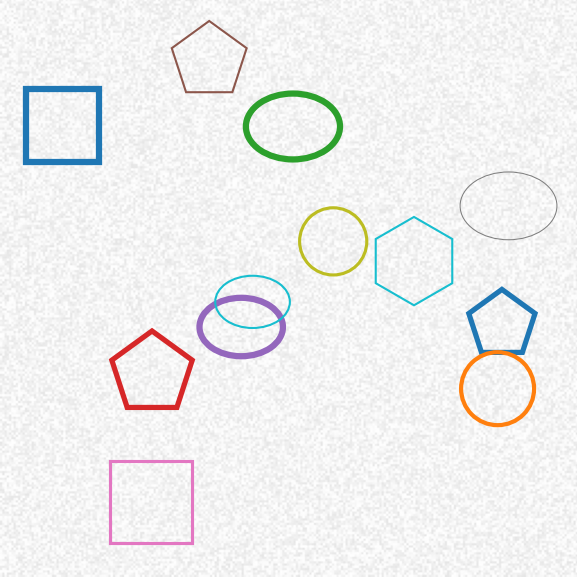[{"shape": "pentagon", "thickness": 2.5, "radius": 0.3, "center": [0.869, 0.438]}, {"shape": "square", "thickness": 3, "radius": 0.32, "center": [0.109, 0.782]}, {"shape": "circle", "thickness": 2, "radius": 0.32, "center": [0.862, 0.326]}, {"shape": "oval", "thickness": 3, "radius": 0.41, "center": [0.507, 0.78]}, {"shape": "pentagon", "thickness": 2.5, "radius": 0.37, "center": [0.263, 0.353]}, {"shape": "oval", "thickness": 3, "radius": 0.36, "center": [0.418, 0.433]}, {"shape": "pentagon", "thickness": 1, "radius": 0.34, "center": [0.362, 0.895]}, {"shape": "square", "thickness": 1.5, "radius": 0.36, "center": [0.261, 0.13]}, {"shape": "oval", "thickness": 0.5, "radius": 0.42, "center": [0.881, 0.643]}, {"shape": "circle", "thickness": 1.5, "radius": 0.29, "center": [0.577, 0.581]}, {"shape": "hexagon", "thickness": 1, "radius": 0.38, "center": [0.717, 0.547]}, {"shape": "oval", "thickness": 1, "radius": 0.32, "center": [0.437, 0.476]}]